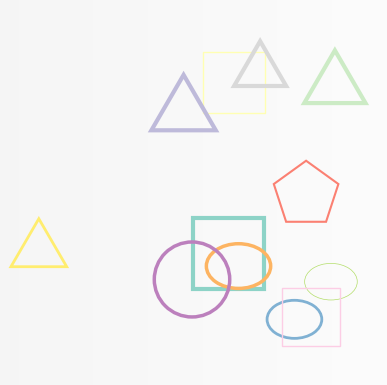[{"shape": "square", "thickness": 3, "radius": 0.46, "center": [0.591, 0.341]}, {"shape": "square", "thickness": 1, "radius": 0.4, "center": [0.603, 0.786]}, {"shape": "triangle", "thickness": 3, "radius": 0.48, "center": [0.474, 0.71]}, {"shape": "pentagon", "thickness": 1.5, "radius": 0.44, "center": [0.79, 0.495]}, {"shape": "oval", "thickness": 2, "radius": 0.35, "center": [0.76, 0.171]}, {"shape": "oval", "thickness": 2.5, "radius": 0.41, "center": [0.616, 0.309]}, {"shape": "oval", "thickness": 0.5, "radius": 0.34, "center": [0.854, 0.268]}, {"shape": "square", "thickness": 1, "radius": 0.38, "center": [0.802, 0.176]}, {"shape": "triangle", "thickness": 3, "radius": 0.39, "center": [0.671, 0.815]}, {"shape": "circle", "thickness": 2.5, "radius": 0.49, "center": [0.496, 0.274]}, {"shape": "triangle", "thickness": 3, "radius": 0.46, "center": [0.864, 0.778]}, {"shape": "triangle", "thickness": 2, "radius": 0.42, "center": [0.1, 0.349]}]